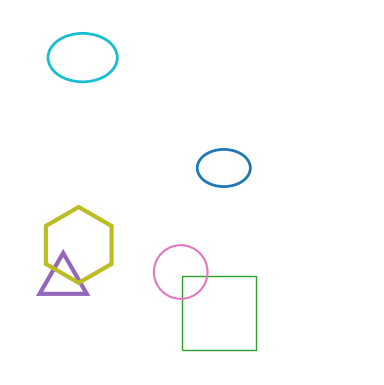[{"shape": "oval", "thickness": 2, "radius": 0.34, "center": [0.581, 0.564]}, {"shape": "square", "thickness": 1, "radius": 0.48, "center": [0.569, 0.187]}, {"shape": "triangle", "thickness": 3, "radius": 0.35, "center": [0.164, 0.272]}, {"shape": "circle", "thickness": 1.5, "radius": 0.35, "center": [0.469, 0.293]}, {"shape": "hexagon", "thickness": 3, "radius": 0.49, "center": [0.204, 0.364]}, {"shape": "oval", "thickness": 2, "radius": 0.45, "center": [0.215, 0.85]}]